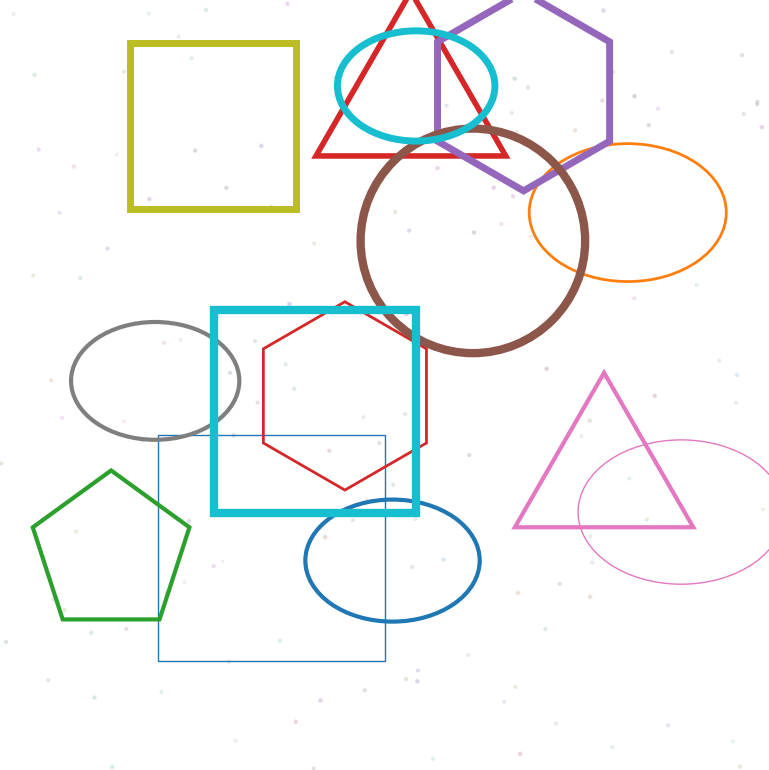[{"shape": "square", "thickness": 0.5, "radius": 0.74, "center": [0.353, 0.288]}, {"shape": "oval", "thickness": 1.5, "radius": 0.57, "center": [0.51, 0.272]}, {"shape": "oval", "thickness": 1, "radius": 0.64, "center": [0.815, 0.724]}, {"shape": "pentagon", "thickness": 1.5, "radius": 0.53, "center": [0.144, 0.282]}, {"shape": "triangle", "thickness": 2, "radius": 0.71, "center": [0.534, 0.869]}, {"shape": "hexagon", "thickness": 1, "radius": 0.61, "center": [0.448, 0.486]}, {"shape": "hexagon", "thickness": 2.5, "radius": 0.65, "center": [0.68, 0.881]}, {"shape": "circle", "thickness": 3, "radius": 0.73, "center": [0.614, 0.687]}, {"shape": "oval", "thickness": 0.5, "radius": 0.67, "center": [0.885, 0.335]}, {"shape": "triangle", "thickness": 1.5, "radius": 0.67, "center": [0.784, 0.382]}, {"shape": "oval", "thickness": 1.5, "radius": 0.55, "center": [0.202, 0.505]}, {"shape": "square", "thickness": 2.5, "radius": 0.54, "center": [0.276, 0.836]}, {"shape": "oval", "thickness": 2.5, "radius": 0.51, "center": [0.54, 0.888]}, {"shape": "square", "thickness": 3, "radius": 0.66, "center": [0.409, 0.465]}]